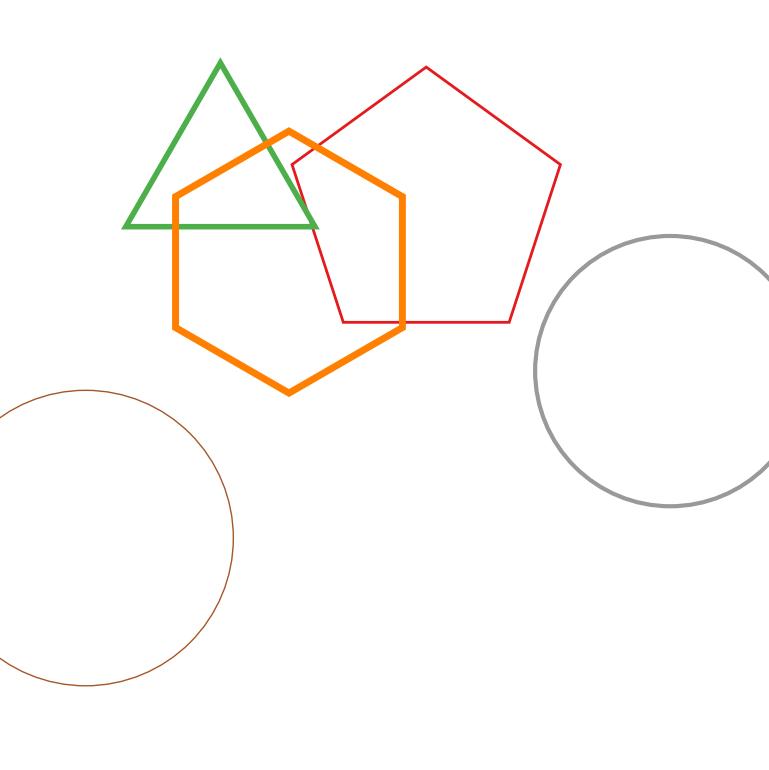[{"shape": "pentagon", "thickness": 1, "radius": 0.92, "center": [0.554, 0.73]}, {"shape": "triangle", "thickness": 2, "radius": 0.71, "center": [0.286, 0.777]}, {"shape": "hexagon", "thickness": 2.5, "radius": 0.85, "center": [0.375, 0.66]}, {"shape": "circle", "thickness": 0.5, "radius": 0.96, "center": [0.111, 0.301]}, {"shape": "circle", "thickness": 1.5, "radius": 0.88, "center": [0.87, 0.518]}]